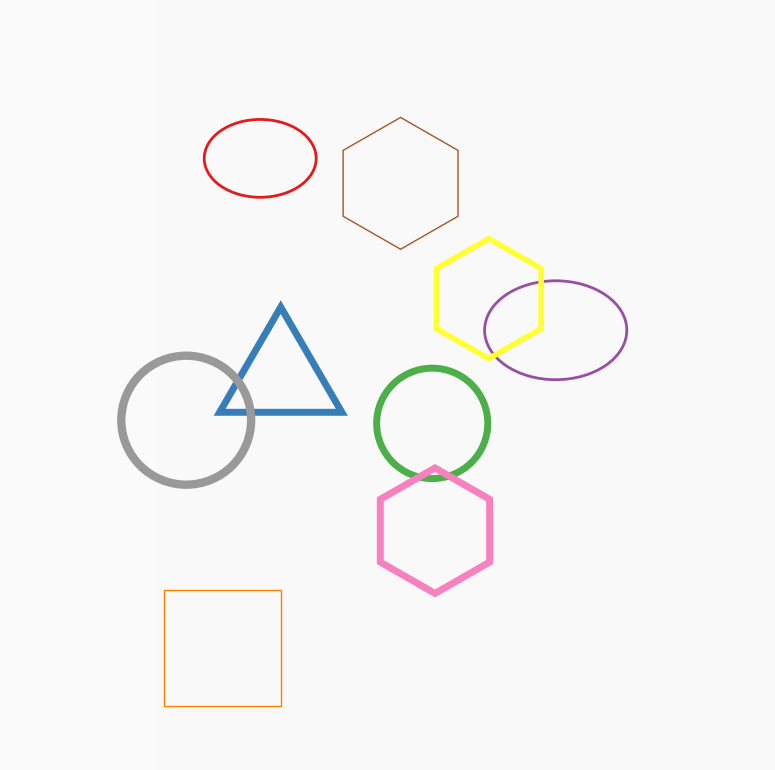[{"shape": "oval", "thickness": 1, "radius": 0.36, "center": [0.336, 0.794]}, {"shape": "triangle", "thickness": 2.5, "radius": 0.46, "center": [0.362, 0.51]}, {"shape": "circle", "thickness": 2.5, "radius": 0.36, "center": [0.558, 0.45]}, {"shape": "oval", "thickness": 1, "radius": 0.46, "center": [0.717, 0.571]}, {"shape": "square", "thickness": 0.5, "radius": 0.38, "center": [0.287, 0.158]}, {"shape": "hexagon", "thickness": 2, "radius": 0.39, "center": [0.631, 0.612]}, {"shape": "hexagon", "thickness": 0.5, "radius": 0.43, "center": [0.517, 0.762]}, {"shape": "hexagon", "thickness": 2.5, "radius": 0.41, "center": [0.561, 0.311]}, {"shape": "circle", "thickness": 3, "radius": 0.42, "center": [0.24, 0.454]}]